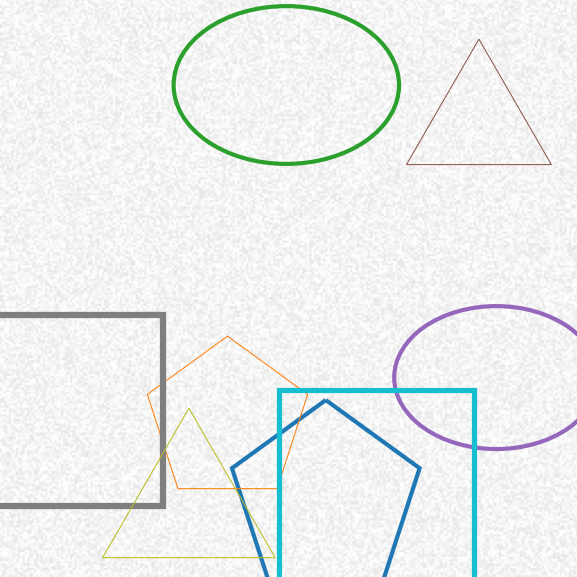[{"shape": "pentagon", "thickness": 2, "radius": 0.85, "center": [0.564, 0.136]}, {"shape": "pentagon", "thickness": 0.5, "radius": 0.73, "center": [0.394, 0.271]}, {"shape": "oval", "thickness": 2, "radius": 0.98, "center": [0.496, 0.852]}, {"shape": "oval", "thickness": 2, "radius": 0.88, "center": [0.859, 0.345]}, {"shape": "triangle", "thickness": 0.5, "radius": 0.72, "center": [0.829, 0.787]}, {"shape": "square", "thickness": 3, "radius": 0.83, "center": [0.117, 0.289]}, {"shape": "triangle", "thickness": 0.5, "radius": 0.86, "center": [0.327, 0.12]}, {"shape": "square", "thickness": 2.5, "radius": 0.85, "center": [0.652, 0.155]}]